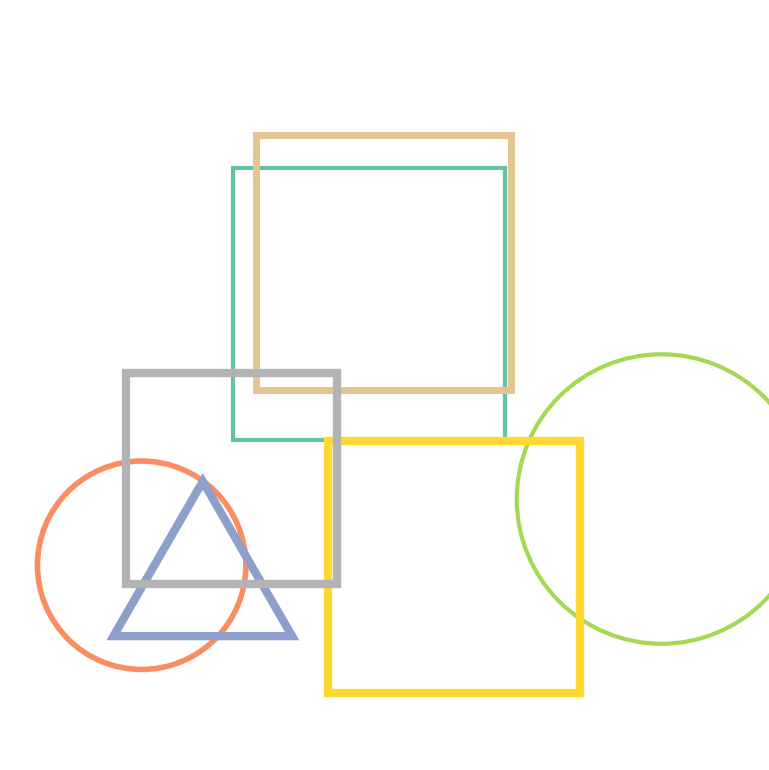[{"shape": "square", "thickness": 1.5, "radius": 0.88, "center": [0.479, 0.605]}, {"shape": "circle", "thickness": 2, "radius": 0.68, "center": [0.184, 0.266]}, {"shape": "triangle", "thickness": 3, "radius": 0.67, "center": [0.263, 0.241]}, {"shape": "circle", "thickness": 1.5, "radius": 0.94, "center": [0.859, 0.352]}, {"shape": "square", "thickness": 3, "radius": 0.82, "center": [0.589, 0.264]}, {"shape": "square", "thickness": 2.5, "radius": 0.83, "center": [0.499, 0.66]}, {"shape": "square", "thickness": 3, "radius": 0.69, "center": [0.3, 0.378]}]